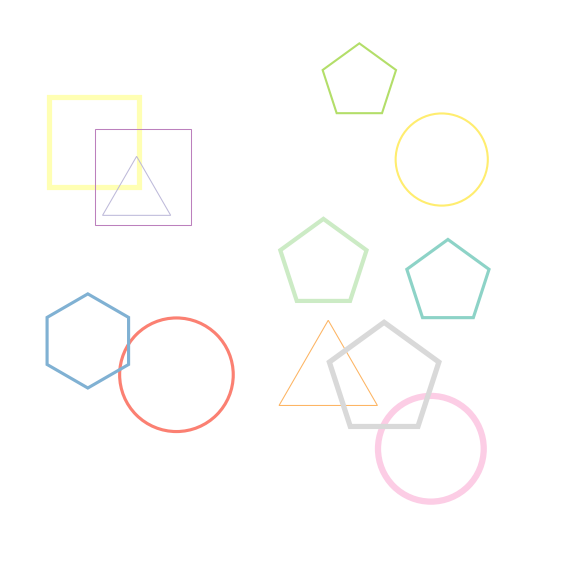[{"shape": "pentagon", "thickness": 1.5, "radius": 0.37, "center": [0.776, 0.51]}, {"shape": "square", "thickness": 2.5, "radius": 0.39, "center": [0.162, 0.753]}, {"shape": "triangle", "thickness": 0.5, "radius": 0.34, "center": [0.237, 0.66]}, {"shape": "circle", "thickness": 1.5, "radius": 0.49, "center": [0.306, 0.35]}, {"shape": "hexagon", "thickness": 1.5, "radius": 0.41, "center": [0.152, 0.409]}, {"shape": "triangle", "thickness": 0.5, "radius": 0.49, "center": [0.568, 0.346]}, {"shape": "pentagon", "thickness": 1, "radius": 0.33, "center": [0.622, 0.857]}, {"shape": "circle", "thickness": 3, "radius": 0.46, "center": [0.746, 0.222]}, {"shape": "pentagon", "thickness": 2.5, "radius": 0.5, "center": [0.665, 0.341]}, {"shape": "square", "thickness": 0.5, "radius": 0.42, "center": [0.248, 0.693]}, {"shape": "pentagon", "thickness": 2, "radius": 0.39, "center": [0.56, 0.542]}, {"shape": "circle", "thickness": 1, "radius": 0.4, "center": [0.765, 0.723]}]